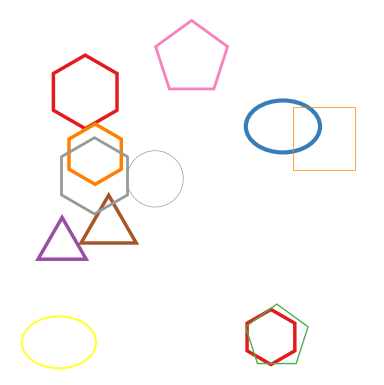[{"shape": "hexagon", "thickness": 2.5, "radius": 0.36, "center": [0.704, 0.125]}, {"shape": "hexagon", "thickness": 2.5, "radius": 0.48, "center": [0.221, 0.761]}, {"shape": "oval", "thickness": 3, "radius": 0.48, "center": [0.735, 0.672]}, {"shape": "pentagon", "thickness": 1, "radius": 0.43, "center": [0.719, 0.125]}, {"shape": "triangle", "thickness": 2.5, "radius": 0.36, "center": [0.161, 0.363]}, {"shape": "hexagon", "thickness": 2.5, "radius": 0.39, "center": [0.247, 0.6]}, {"shape": "square", "thickness": 0.5, "radius": 0.41, "center": [0.842, 0.639]}, {"shape": "oval", "thickness": 1.5, "radius": 0.48, "center": [0.153, 0.111]}, {"shape": "triangle", "thickness": 2.5, "radius": 0.41, "center": [0.282, 0.41]}, {"shape": "pentagon", "thickness": 2, "radius": 0.49, "center": [0.498, 0.849]}, {"shape": "circle", "thickness": 0.5, "radius": 0.37, "center": [0.403, 0.535]}, {"shape": "hexagon", "thickness": 2, "radius": 0.5, "center": [0.245, 0.543]}]